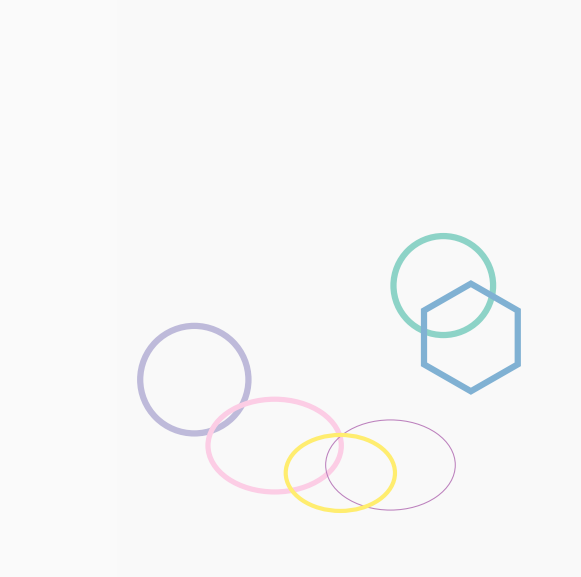[{"shape": "circle", "thickness": 3, "radius": 0.43, "center": [0.763, 0.505]}, {"shape": "circle", "thickness": 3, "radius": 0.47, "center": [0.334, 0.342]}, {"shape": "hexagon", "thickness": 3, "radius": 0.47, "center": [0.81, 0.415]}, {"shape": "oval", "thickness": 2.5, "radius": 0.57, "center": [0.473, 0.228]}, {"shape": "oval", "thickness": 0.5, "radius": 0.56, "center": [0.672, 0.194]}, {"shape": "oval", "thickness": 2, "radius": 0.47, "center": [0.586, 0.18]}]